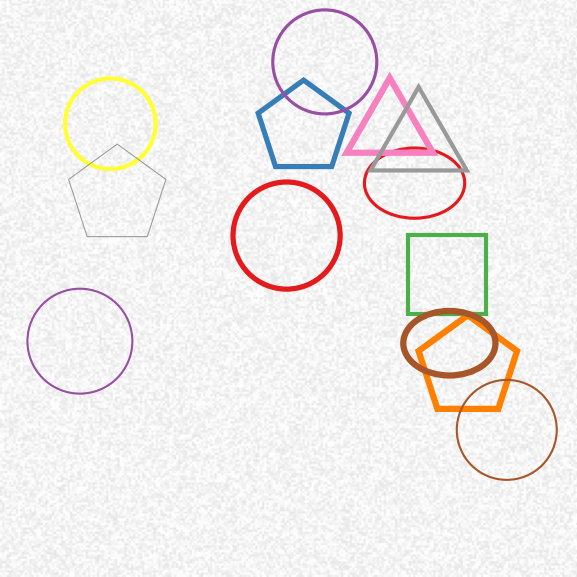[{"shape": "oval", "thickness": 1.5, "radius": 0.43, "center": [0.718, 0.682]}, {"shape": "circle", "thickness": 2.5, "radius": 0.46, "center": [0.496, 0.591]}, {"shape": "pentagon", "thickness": 2.5, "radius": 0.41, "center": [0.526, 0.778]}, {"shape": "square", "thickness": 2, "radius": 0.34, "center": [0.774, 0.523]}, {"shape": "circle", "thickness": 1, "radius": 0.45, "center": [0.138, 0.408]}, {"shape": "circle", "thickness": 1.5, "radius": 0.45, "center": [0.562, 0.892]}, {"shape": "pentagon", "thickness": 3, "radius": 0.45, "center": [0.81, 0.364]}, {"shape": "circle", "thickness": 2, "radius": 0.39, "center": [0.191, 0.785]}, {"shape": "circle", "thickness": 1, "radius": 0.43, "center": [0.878, 0.255]}, {"shape": "oval", "thickness": 3, "radius": 0.4, "center": [0.778, 0.405]}, {"shape": "triangle", "thickness": 3, "radius": 0.43, "center": [0.675, 0.778]}, {"shape": "triangle", "thickness": 2, "radius": 0.48, "center": [0.725, 0.752]}, {"shape": "pentagon", "thickness": 0.5, "radius": 0.44, "center": [0.203, 0.661]}]